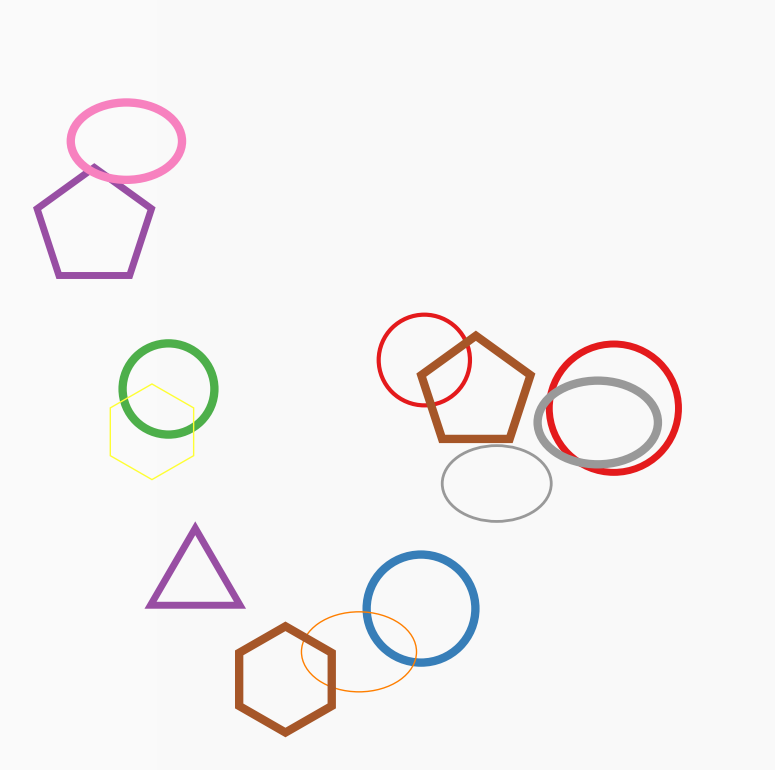[{"shape": "circle", "thickness": 2.5, "radius": 0.42, "center": [0.792, 0.47]}, {"shape": "circle", "thickness": 1.5, "radius": 0.29, "center": [0.548, 0.532]}, {"shape": "circle", "thickness": 3, "radius": 0.35, "center": [0.543, 0.21]}, {"shape": "circle", "thickness": 3, "radius": 0.3, "center": [0.217, 0.495]}, {"shape": "triangle", "thickness": 2.5, "radius": 0.33, "center": [0.252, 0.247]}, {"shape": "pentagon", "thickness": 2.5, "radius": 0.39, "center": [0.122, 0.705]}, {"shape": "oval", "thickness": 0.5, "radius": 0.37, "center": [0.463, 0.153]}, {"shape": "hexagon", "thickness": 0.5, "radius": 0.31, "center": [0.196, 0.439]}, {"shape": "pentagon", "thickness": 3, "radius": 0.37, "center": [0.614, 0.49]}, {"shape": "hexagon", "thickness": 3, "radius": 0.34, "center": [0.368, 0.118]}, {"shape": "oval", "thickness": 3, "radius": 0.36, "center": [0.163, 0.817]}, {"shape": "oval", "thickness": 3, "radius": 0.39, "center": [0.771, 0.451]}, {"shape": "oval", "thickness": 1, "radius": 0.35, "center": [0.641, 0.372]}]